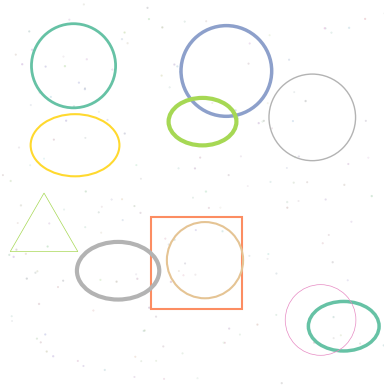[{"shape": "circle", "thickness": 2, "radius": 0.55, "center": [0.191, 0.829]}, {"shape": "oval", "thickness": 2.5, "radius": 0.46, "center": [0.893, 0.153]}, {"shape": "square", "thickness": 1.5, "radius": 0.6, "center": [0.51, 0.317]}, {"shape": "circle", "thickness": 2.5, "radius": 0.59, "center": [0.588, 0.816]}, {"shape": "circle", "thickness": 0.5, "radius": 0.46, "center": [0.833, 0.169]}, {"shape": "triangle", "thickness": 0.5, "radius": 0.51, "center": [0.114, 0.397]}, {"shape": "oval", "thickness": 3, "radius": 0.44, "center": [0.526, 0.684]}, {"shape": "oval", "thickness": 1.5, "radius": 0.58, "center": [0.195, 0.623]}, {"shape": "circle", "thickness": 1.5, "radius": 0.5, "center": [0.532, 0.324]}, {"shape": "oval", "thickness": 3, "radius": 0.53, "center": [0.307, 0.297]}, {"shape": "circle", "thickness": 1, "radius": 0.56, "center": [0.811, 0.695]}]